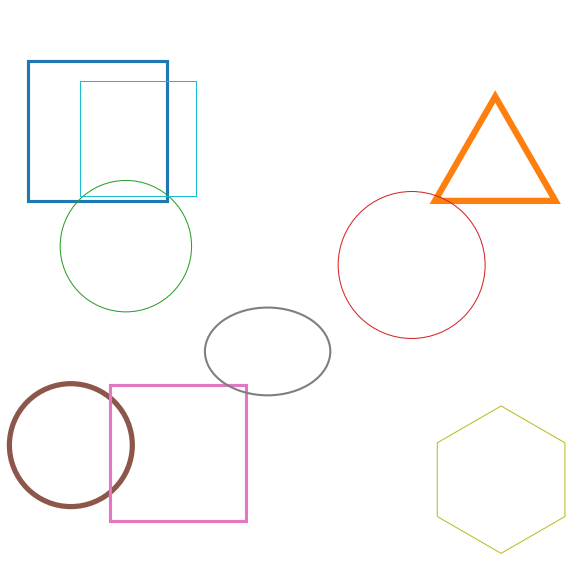[{"shape": "square", "thickness": 1.5, "radius": 0.6, "center": [0.169, 0.773]}, {"shape": "triangle", "thickness": 3, "radius": 0.6, "center": [0.858, 0.712]}, {"shape": "circle", "thickness": 0.5, "radius": 0.57, "center": [0.218, 0.573]}, {"shape": "circle", "thickness": 0.5, "radius": 0.64, "center": [0.713, 0.54]}, {"shape": "circle", "thickness": 2.5, "radius": 0.53, "center": [0.123, 0.228]}, {"shape": "square", "thickness": 1.5, "radius": 0.59, "center": [0.309, 0.215]}, {"shape": "oval", "thickness": 1, "radius": 0.54, "center": [0.463, 0.391]}, {"shape": "hexagon", "thickness": 0.5, "radius": 0.64, "center": [0.868, 0.169]}, {"shape": "square", "thickness": 0.5, "radius": 0.5, "center": [0.239, 0.759]}]